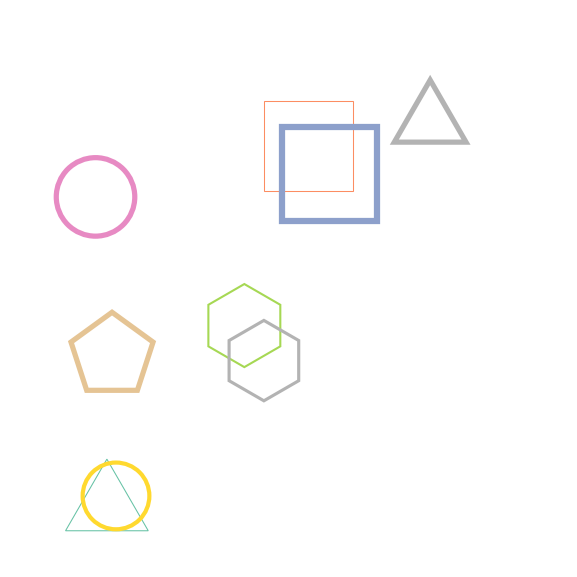[{"shape": "triangle", "thickness": 0.5, "radius": 0.41, "center": [0.185, 0.121]}, {"shape": "square", "thickness": 0.5, "radius": 0.39, "center": [0.534, 0.747]}, {"shape": "square", "thickness": 3, "radius": 0.41, "center": [0.57, 0.698]}, {"shape": "circle", "thickness": 2.5, "radius": 0.34, "center": [0.165, 0.658]}, {"shape": "hexagon", "thickness": 1, "radius": 0.36, "center": [0.423, 0.435]}, {"shape": "circle", "thickness": 2, "radius": 0.29, "center": [0.201, 0.14]}, {"shape": "pentagon", "thickness": 2.5, "radius": 0.37, "center": [0.194, 0.384]}, {"shape": "triangle", "thickness": 2.5, "radius": 0.36, "center": [0.745, 0.789]}, {"shape": "hexagon", "thickness": 1.5, "radius": 0.35, "center": [0.457, 0.375]}]